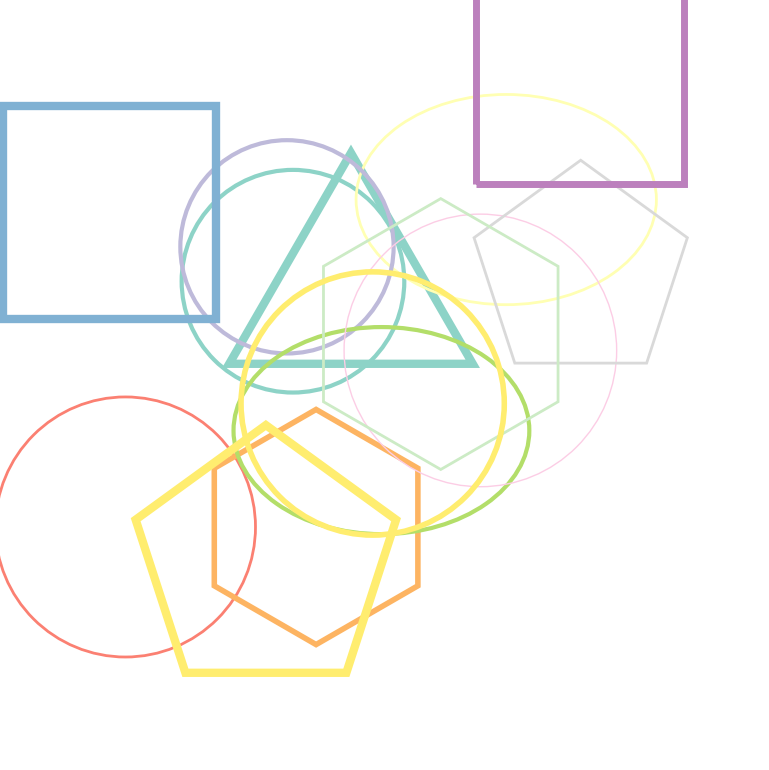[{"shape": "triangle", "thickness": 3, "radius": 0.91, "center": [0.456, 0.619]}, {"shape": "circle", "thickness": 1.5, "radius": 0.72, "center": [0.38, 0.635]}, {"shape": "oval", "thickness": 1, "radius": 0.98, "center": [0.657, 0.741]}, {"shape": "circle", "thickness": 1.5, "radius": 0.69, "center": [0.373, 0.679]}, {"shape": "circle", "thickness": 1, "radius": 0.84, "center": [0.163, 0.316]}, {"shape": "square", "thickness": 3, "radius": 0.69, "center": [0.143, 0.723]}, {"shape": "hexagon", "thickness": 2, "radius": 0.76, "center": [0.411, 0.316]}, {"shape": "oval", "thickness": 1.5, "radius": 0.96, "center": [0.495, 0.441]}, {"shape": "circle", "thickness": 0.5, "radius": 0.89, "center": [0.624, 0.545]}, {"shape": "pentagon", "thickness": 1, "radius": 0.73, "center": [0.754, 0.646]}, {"shape": "square", "thickness": 2.5, "radius": 0.68, "center": [0.753, 0.896]}, {"shape": "hexagon", "thickness": 1, "radius": 0.88, "center": [0.572, 0.566]}, {"shape": "circle", "thickness": 2, "radius": 0.85, "center": [0.484, 0.476]}, {"shape": "pentagon", "thickness": 3, "radius": 0.89, "center": [0.345, 0.27]}]